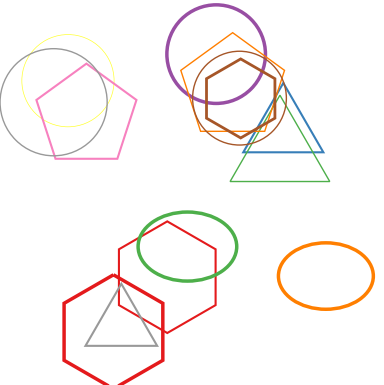[{"shape": "hexagon", "thickness": 2.5, "radius": 0.74, "center": [0.295, 0.138]}, {"shape": "hexagon", "thickness": 1.5, "radius": 0.72, "center": [0.434, 0.28]}, {"shape": "triangle", "thickness": 1.5, "radius": 0.6, "center": [0.736, 0.664]}, {"shape": "triangle", "thickness": 1, "radius": 0.75, "center": [0.727, 0.603]}, {"shape": "oval", "thickness": 2.5, "radius": 0.64, "center": [0.487, 0.36]}, {"shape": "circle", "thickness": 2.5, "radius": 0.64, "center": [0.561, 0.859]}, {"shape": "oval", "thickness": 2.5, "radius": 0.62, "center": [0.846, 0.283]}, {"shape": "pentagon", "thickness": 1, "radius": 0.71, "center": [0.604, 0.773]}, {"shape": "circle", "thickness": 0.5, "radius": 0.6, "center": [0.177, 0.79]}, {"shape": "hexagon", "thickness": 2, "radius": 0.51, "center": [0.625, 0.744]}, {"shape": "circle", "thickness": 1, "radius": 0.61, "center": [0.622, 0.745]}, {"shape": "pentagon", "thickness": 1.5, "radius": 0.68, "center": [0.224, 0.698]}, {"shape": "triangle", "thickness": 1.5, "radius": 0.54, "center": [0.315, 0.155]}, {"shape": "circle", "thickness": 1, "radius": 0.7, "center": [0.139, 0.734]}]